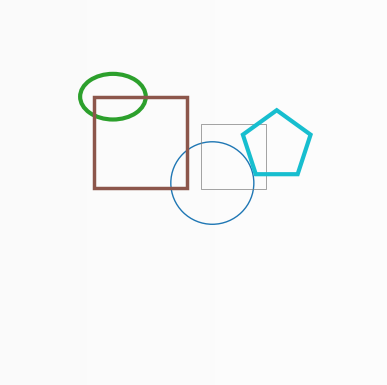[{"shape": "circle", "thickness": 1, "radius": 0.54, "center": [0.548, 0.525]}, {"shape": "oval", "thickness": 3, "radius": 0.42, "center": [0.291, 0.749]}, {"shape": "square", "thickness": 2.5, "radius": 0.6, "center": [0.363, 0.63]}, {"shape": "square", "thickness": 0.5, "radius": 0.42, "center": [0.603, 0.593]}, {"shape": "pentagon", "thickness": 3, "radius": 0.46, "center": [0.714, 0.622]}]